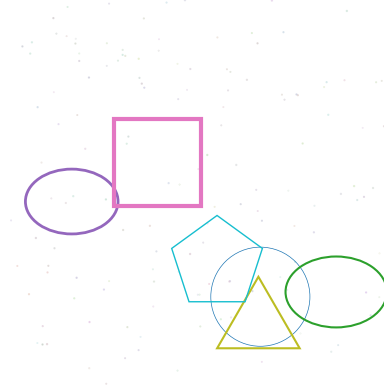[{"shape": "circle", "thickness": 0.5, "radius": 0.64, "center": [0.676, 0.229]}, {"shape": "oval", "thickness": 1.5, "radius": 0.66, "center": [0.873, 0.242]}, {"shape": "oval", "thickness": 2, "radius": 0.6, "center": [0.186, 0.477]}, {"shape": "square", "thickness": 3, "radius": 0.57, "center": [0.409, 0.579]}, {"shape": "triangle", "thickness": 1.5, "radius": 0.62, "center": [0.671, 0.157]}, {"shape": "pentagon", "thickness": 1, "radius": 0.62, "center": [0.564, 0.316]}]